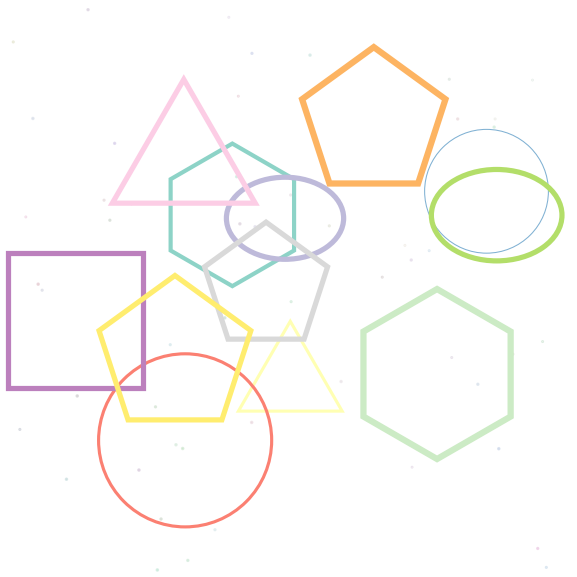[{"shape": "hexagon", "thickness": 2, "radius": 0.62, "center": [0.402, 0.627]}, {"shape": "triangle", "thickness": 1.5, "radius": 0.52, "center": [0.503, 0.339]}, {"shape": "oval", "thickness": 2.5, "radius": 0.51, "center": [0.494, 0.621]}, {"shape": "circle", "thickness": 1.5, "radius": 0.75, "center": [0.321, 0.237]}, {"shape": "circle", "thickness": 0.5, "radius": 0.54, "center": [0.842, 0.668]}, {"shape": "pentagon", "thickness": 3, "radius": 0.65, "center": [0.647, 0.787]}, {"shape": "oval", "thickness": 2.5, "radius": 0.57, "center": [0.86, 0.627]}, {"shape": "triangle", "thickness": 2.5, "radius": 0.71, "center": [0.318, 0.719]}, {"shape": "pentagon", "thickness": 2.5, "radius": 0.56, "center": [0.461, 0.502]}, {"shape": "square", "thickness": 2.5, "radius": 0.59, "center": [0.131, 0.444]}, {"shape": "hexagon", "thickness": 3, "radius": 0.74, "center": [0.757, 0.351]}, {"shape": "pentagon", "thickness": 2.5, "radius": 0.69, "center": [0.303, 0.384]}]